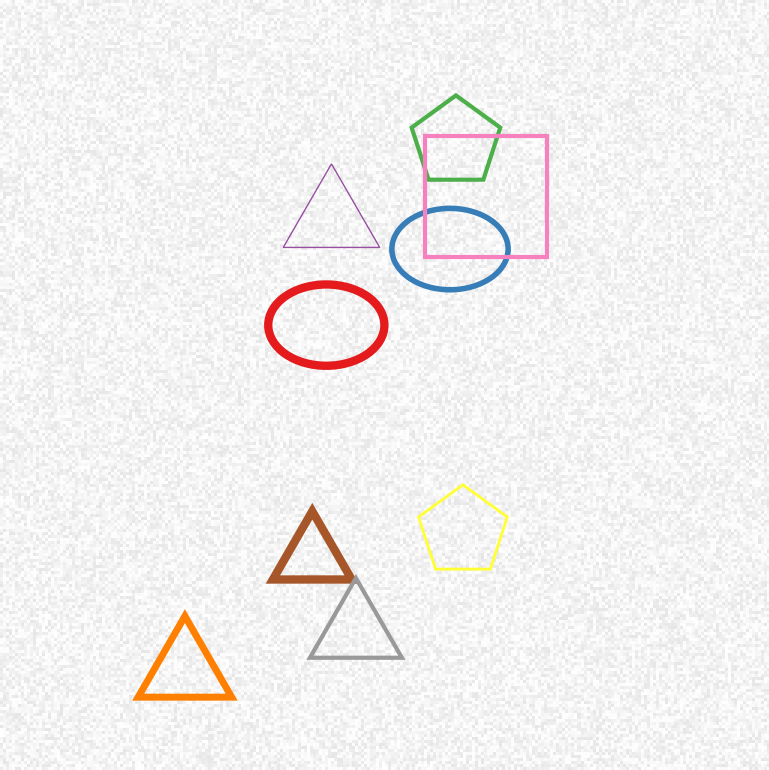[{"shape": "oval", "thickness": 3, "radius": 0.38, "center": [0.424, 0.578]}, {"shape": "oval", "thickness": 2, "radius": 0.38, "center": [0.584, 0.677]}, {"shape": "pentagon", "thickness": 1.5, "radius": 0.3, "center": [0.592, 0.816]}, {"shape": "triangle", "thickness": 0.5, "radius": 0.36, "center": [0.43, 0.715]}, {"shape": "triangle", "thickness": 2.5, "radius": 0.35, "center": [0.24, 0.13]}, {"shape": "pentagon", "thickness": 1, "radius": 0.3, "center": [0.601, 0.31]}, {"shape": "triangle", "thickness": 3, "radius": 0.3, "center": [0.406, 0.277]}, {"shape": "square", "thickness": 1.5, "radius": 0.39, "center": [0.631, 0.745]}, {"shape": "triangle", "thickness": 1.5, "radius": 0.34, "center": [0.462, 0.18]}]